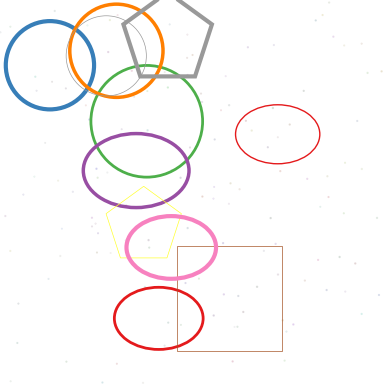[{"shape": "oval", "thickness": 2, "radius": 0.58, "center": [0.412, 0.173]}, {"shape": "oval", "thickness": 1, "radius": 0.55, "center": [0.721, 0.651]}, {"shape": "circle", "thickness": 3, "radius": 0.57, "center": [0.13, 0.831]}, {"shape": "circle", "thickness": 2, "radius": 0.73, "center": [0.381, 0.685]}, {"shape": "oval", "thickness": 2.5, "radius": 0.69, "center": [0.354, 0.557]}, {"shape": "circle", "thickness": 2.5, "radius": 0.61, "center": [0.302, 0.868]}, {"shape": "pentagon", "thickness": 0.5, "radius": 0.51, "center": [0.373, 0.413]}, {"shape": "square", "thickness": 0.5, "radius": 0.68, "center": [0.596, 0.224]}, {"shape": "oval", "thickness": 3, "radius": 0.58, "center": [0.445, 0.357]}, {"shape": "circle", "thickness": 0.5, "radius": 0.52, "center": [0.276, 0.855]}, {"shape": "pentagon", "thickness": 3, "radius": 0.6, "center": [0.436, 0.899]}]